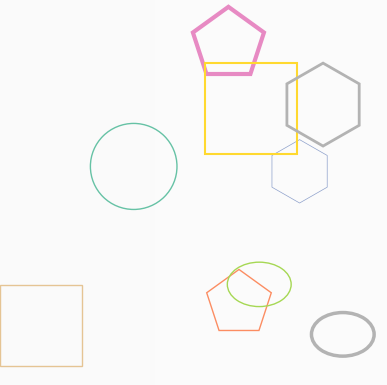[{"shape": "circle", "thickness": 1, "radius": 0.56, "center": [0.345, 0.568]}, {"shape": "pentagon", "thickness": 1, "radius": 0.44, "center": [0.617, 0.212]}, {"shape": "hexagon", "thickness": 0.5, "radius": 0.41, "center": [0.773, 0.555]}, {"shape": "pentagon", "thickness": 3, "radius": 0.48, "center": [0.59, 0.886]}, {"shape": "oval", "thickness": 1, "radius": 0.41, "center": [0.669, 0.261]}, {"shape": "square", "thickness": 1.5, "radius": 0.59, "center": [0.647, 0.717]}, {"shape": "square", "thickness": 1, "radius": 0.53, "center": [0.107, 0.154]}, {"shape": "hexagon", "thickness": 2, "radius": 0.54, "center": [0.834, 0.728]}, {"shape": "oval", "thickness": 2.5, "radius": 0.4, "center": [0.885, 0.132]}]